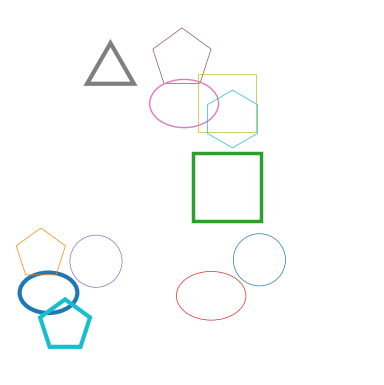[{"shape": "circle", "thickness": 0.5, "radius": 0.34, "center": [0.674, 0.325]}, {"shape": "oval", "thickness": 3, "radius": 0.37, "center": [0.126, 0.24]}, {"shape": "pentagon", "thickness": 0.5, "radius": 0.34, "center": [0.106, 0.341]}, {"shape": "square", "thickness": 2.5, "radius": 0.44, "center": [0.59, 0.515]}, {"shape": "oval", "thickness": 0.5, "radius": 0.45, "center": [0.548, 0.232]}, {"shape": "circle", "thickness": 0.5, "radius": 0.34, "center": [0.249, 0.321]}, {"shape": "pentagon", "thickness": 0.5, "radius": 0.4, "center": [0.473, 0.848]}, {"shape": "oval", "thickness": 1, "radius": 0.45, "center": [0.478, 0.731]}, {"shape": "triangle", "thickness": 3, "radius": 0.35, "center": [0.287, 0.818]}, {"shape": "square", "thickness": 0.5, "radius": 0.37, "center": [0.59, 0.733]}, {"shape": "hexagon", "thickness": 0.5, "radius": 0.37, "center": [0.604, 0.691]}, {"shape": "pentagon", "thickness": 3, "radius": 0.34, "center": [0.169, 0.154]}]